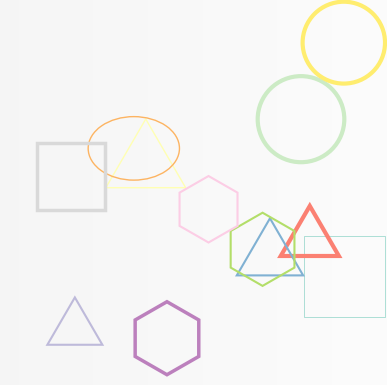[{"shape": "square", "thickness": 0.5, "radius": 0.52, "center": [0.889, 0.283]}, {"shape": "triangle", "thickness": 1, "radius": 0.59, "center": [0.376, 0.572]}, {"shape": "triangle", "thickness": 1.5, "radius": 0.41, "center": [0.193, 0.145]}, {"shape": "triangle", "thickness": 3, "radius": 0.43, "center": [0.799, 0.378]}, {"shape": "triangle", "thickness": 1.5, "radius": 0.49, "center": [0.697, 0.334]}, {"shape": "oval", "thickness": 1, "radius": 0.59, "center": [0.345, 0.615]}, {"shape": "hexagon", "thickness": 1.5, "radius": 0.48, "center": [0.678, 0.352]}, {"shape": "hexagon", "thickness": 1.5, "radius": 0.43, "center": [0.538, 0.456]}, {"shape": "square", "thickness": 2.5, "radius": 0.44, "center": [0.183, 0.542]}, {"shape": "hexagon", "thickness": 2.5, "radius": 0.47, "center": [0.431, 0.122]}, {"shape": "circle", "thickness": 3, "radius": 0.56, "center": [0.777, 0.69]}, {"shape": "circle", "thickness": 3, "radius": 0.53, "center": [0.887, 0.889]}]